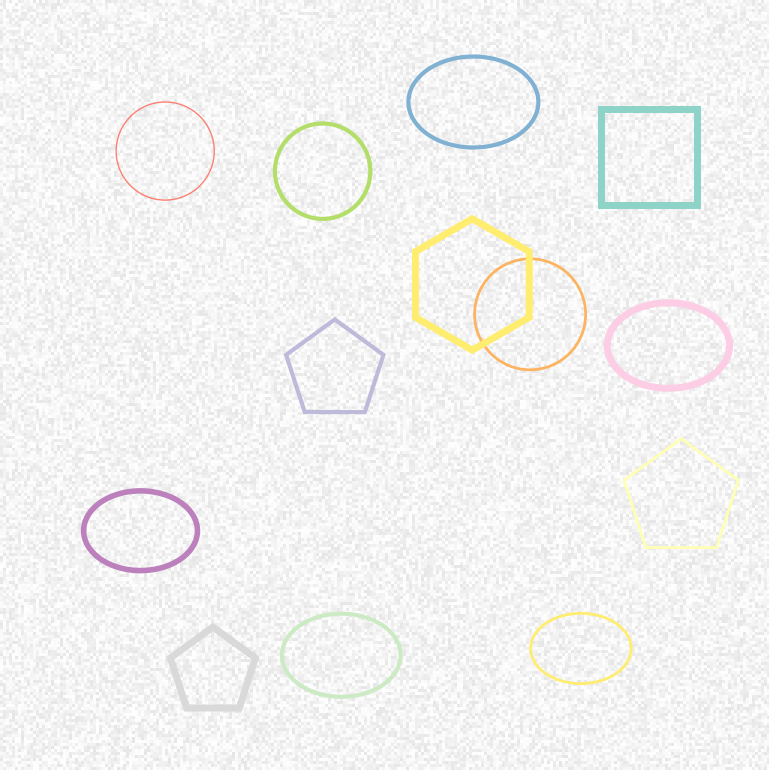[{"shape": "square", "thickness": 2.5, "radius": 0.31, "center": [0.843, 0.796]}, {"shape": "pentagon", "thickness": 1, "radius": 0.39, "center": [0.885, 0.352]}, {"shape": "pentagon", "thickness": 1.5, "radius": 0.33, "center": [0.435, 0.519]}, {"shape": "circle", "thickness": 0.5, "radius": 0.32, "center": [0.215, 0.804]}, {"shape": "oval", "thickness": 1.5, "radius": 0.42, "center": [0.615, 0.868]}, {"shape": "circle", "thickness": 1, "radius": 0.36, "center": [0.688, 0.592]}, {"shape": "circle", "thickness": 1.5, "radius": 0.31, "center": [0.419, 0.778]}, {"shape": "oval", "thickness": 2.5, "radius": 0.4, "center": [0.868, 0.551]}, {"shape": "pentagon", "thickness": 2.5, "radius": 0.29, "center": [0.276, 0.128]}, {"shape": "oval", "thickness": 2, "radius": 0.37, "center": [0.183, 0.311]}, {"shape": "oval", "thickness": 1.5, "radius": 0.39, "center": [0.443, 0.149]}, {"shape": "oval", "thickness": 1, "radius": 0.33, "center": [0.754, 0.158]}, {"shape": "hexagon", "thickness": 2.5, "radius": 0.43, "center": [0.613, 0.631]}]